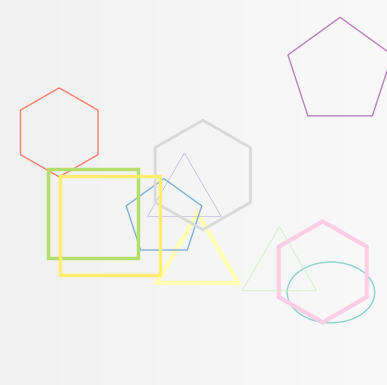[{"shape": "oval", "thickness": 1, "radius": 0.56, "center": [0.854, 0.24]}, {"shape": "triangle", "thickness": 3, "radius": 0.6, "center": [0.51, 0.326]}, {"shape": "triangle", "thickness": 0.5, "radius": 0.55, "center": [0.476, 0.493]}, {"shape": "hexagon", "thickness": 1, "radius": 0.58, "center": [0.153, 0.656]}, {"shape": "pentagon", "thickness": 1, "radius": 0.51, "center": [0.423, 0.434]}, {"shape": "square", "thickness": 2.5, "radius": 0.58, "center": [0.241, 0.445]}, {"shape": "hexagon", "thickness": 3, "radius": 0.66, "center": [0.833, 0.294]}, {"shape": "hexagon", "thickness": 2, "radius": 0.71, "center": [0.523, 0.545]}, {"shape": "pentagon", "thickness": 1, "radius": 0.71, "center": [0.878, 0.814]}, {"shape": "triangle", "thickness": 0.5, "radius": 0.55, "center": [0.721, 0.3]}, {"shape": "square", "thickness": 2.5, "radius": 0.64, "center": [0.285, 0.414]}]